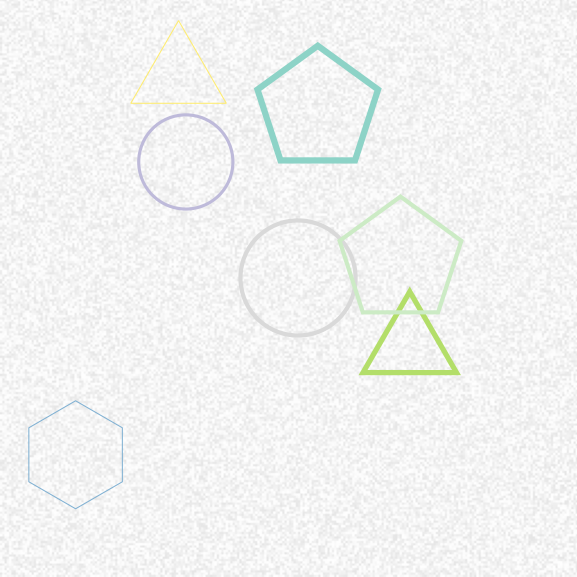[{"shape": "pentagon", "thickness": 3, "radius": 0.55, "center": [0.55, 0.81]}, {"shape": "circle", "thickness": 1.5, "radius": 0.41, "center": [0.322, 0.719]}, {"shape": "hexagon", "thickness": 0.5, "radius": 0.47, "center": [0.131, 0.212]}, {"shape": "triangle", "thickness": 2.5, "radius": 0.47, "center": [0.71, 0.401]}, {"shape": "circle", "thickness": 2, "radius": 0.5, "center": [0.516, 0.518]}, {"shape": "pentagon", "thickness": 2, "radius": 0.55, "center": [0.693, 0.548]}, {"shape": "triangle", "thickness": 0.5, "radius": 0.48, "center": [0.309, 0.868]}]